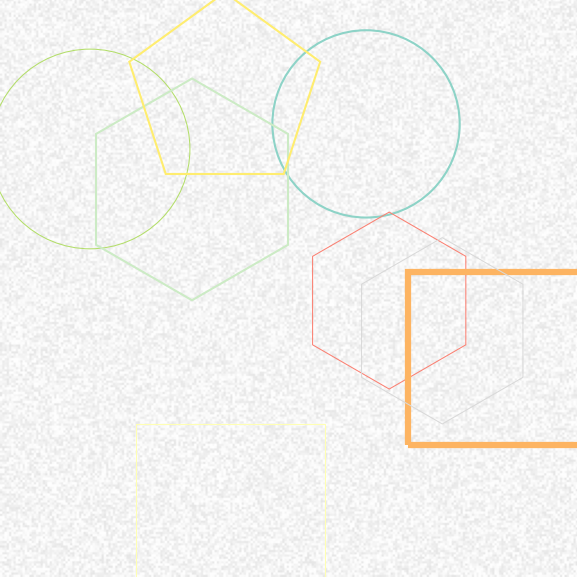[{"shape": "circle", "thickness": 1, "radius": 0.81, "center": [0.634, 0.785]}, {"shape": "square", "thickness": 0.5, "radius": 0.82, "center": [0.399, 0.102]}, {"shape": "hexagon", "thickness": 0.5, "radius": 0.77, "center": [0.674, 0.479]}, {"shape": "square", "thickness": 3, "radius": 0.75, "center": [0.857, 0.378]}, {"shape": "circle", "thickness": 0.5, "radius": 0.86, "center": [0.156, 0.741]}, {"shape": "hexagon", "thickness": 0.5, "radius": 0.81, "center": [0.766, 0.426]}, {"shape": "hexagon", "thickness": 1, "radius": 0.96, "center": [0.332, 0.671]}, {"shape": "pentagon", "thickness": 1, "radius": 0.87, "center": [0.389, 0.838]}]